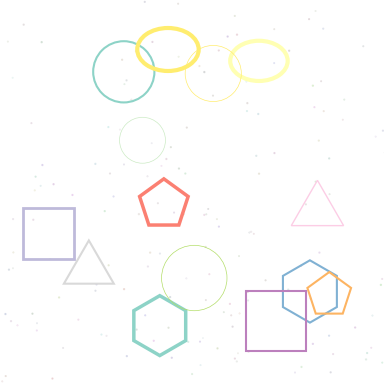[{"shape": "hexagon", "thickness": 2.5, "radius": 0.39, "center": [0.415, 0.154]}, {"shape": "circle", "thickness": 1.5, "radius": 0.4, "center": [0.322, 0.813]}, {"shape": "oval", "thickness": 3, "radius": 0.37, "center": [0.673, 0.842]}, {"shape": "square", "thickness": 2, "radius": 0.33, "center": [0.126, 0.393]}, {"shape": "pentagon", "thickness": 2.5, "radius": 0.33, "center": [0.426, 0.469]}, {"shape": "hexagon", "thickness": 1.5, "radius": 0.4, "center": [0.805, 0.243]}, {"shape": "pentagon", "thickness": 1.5, "radius": 0.3, "center": [0.855, 0.234]}, {"shape": "circle", "thickness": 0.5, "radius": 0.42, "center": [0.505, 0.278]}, {"shape": "triangle", "thickness": 1, "radius": 0.39, "center": [0.825, 0.453]}, {"shape": "triangle", "thickness": 1.5, "radius": 0.37, "center": [0.231, 0.301]}, {"shape": "square", "thickness": 1.5, "radius": 0.39, "center": [0.717, 0.166]}, {"shape": "circle", "thickness": 0.5, "radius": 0.3, "center": [0.37, 0.636]}, {"shape": "oval", "thickness": 3, "radius": 0.4, "center": [0.436, 0.871]}, {"shape": "circle", "thickness": 0.5, "radius": 0.36, "center": [0.554, 0.809]}]